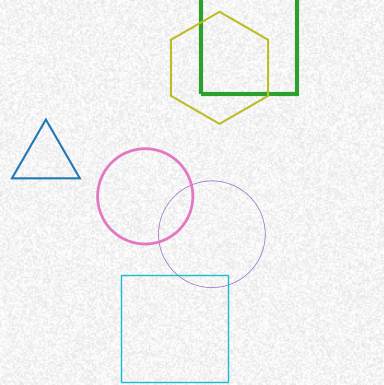[{"shape": "triangle", "thickness": 1.5, "radius": 0.51, "center": [0.119, 0.588]}, {"shape": "square", "thickness": 3, "radius": 0.62, "center": [0.647, 0.879]}, {"shape": "circle", "thickness": 0.5, "radius": 0.69, "center": [0.55, 0.392]}, {"shape": "circle", "thickness": 2, "radius": 0.62, "center": [0.377, 0.49]}, {"shape": "hexagon", "thickness": 1.5, "radius": 0.73, "center": [0.57, 0.824]}, {"shape": "square", "thickness": 1, "radius": 0.7, "center": [0.454, 0.146]}]